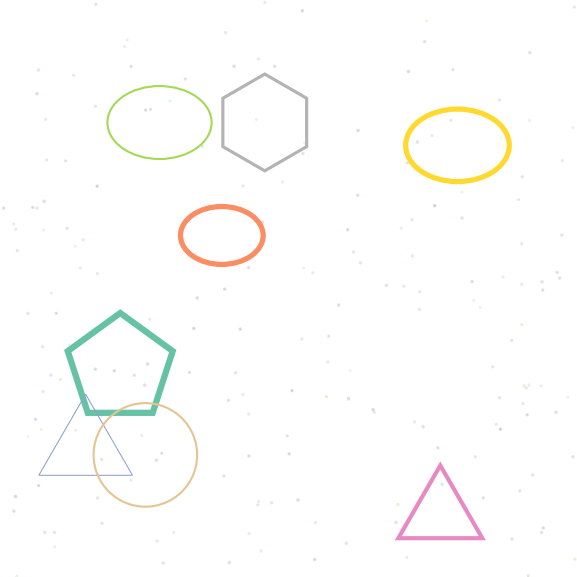[{"shape": "pentagon", "thickness": 3, "radius": 0.48, "center": [0.208, 0.362]}, {"shape": "oval", "thickness": 2.5, "radius": 0.36, "center": [0.384, 0.591]}, {"shape": "triangle", "thickness": 0.5, "radius": 0.47, "center": [0.148, 0.223]}, {"shape": "triangle", "thickness": 2, "radius": 0.42, "center": [0.762, 0.109]}, {"shape": "oval", "thickness": 1, "radius": 0.45, "center": [0.276, 0.787]}, {"shape": "oval", "thickness": 2.5, "radius": 0.45, "center": [0.792, 0.747]}, {"shape": "circle", "thickness": 1, "radius": 0.45, "center": [0.252, 0.211]}, {"shape": "hexagon", "thickness": 1.5, "radius": 0.42, "center": [0.458, 0.787]}]